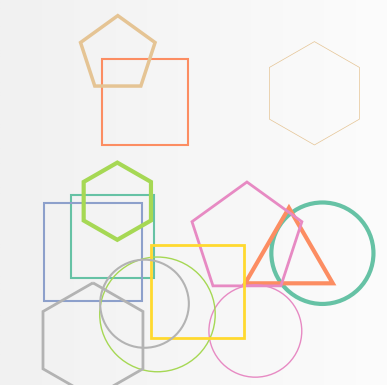[{"shape": "square", "thickness": 1.5, "radius": 0.54, "center": [0.289, 0.386]}, {"shape": "circle", "thickness": 3, "radius": 0.66, "center": [0.832, 0.342]}, {"shape": "square", "thickness": 1.5, "radius": 0.56, "center": [0.374, 0.735]}, {"shape": "triangle", "thickness": 3, "radius": 0.65, "center": [0.746, 0.329]}, {"shape": "square", "thickness": 1.5, "radius": 0.64, "center": [0.239, 0.346]}, {"shape": "pentagon", "thickness": 2, "radius": 0.75, "center": [0.637, 0.378]}, {"shape": "circle", "thickness": 1, "radius": 0.6, "center": [0.659, 0.14]}, {"shape": "circle", "thickness": 1, "radius": 0.74, "center": [0.406, 0.183]}, {"shape": "hexagon", "thickness": 3, "radius": 0.5, "center": [0.303, 0.477]}, {"shape": "square", "thickness": 2, "radius": 0.6, "center": [0.51, 0.243]}, {"shape": "pentagon", "thickness": 2.5, "radius": 0.51, "center": [0.304, 0.858]}, {"shape": "hexagon", "thickness": 0.5, "radius": 0.67, "center": [0.811, 0.758]}, {"shape": "hexagon", "thickness": 2, "radius": 0.74, "center": [0.24, 0.116]}, {"shape": "circle", "thickness": 1.5, "radius": 0.57, "center": [0.373, 0.211]}]